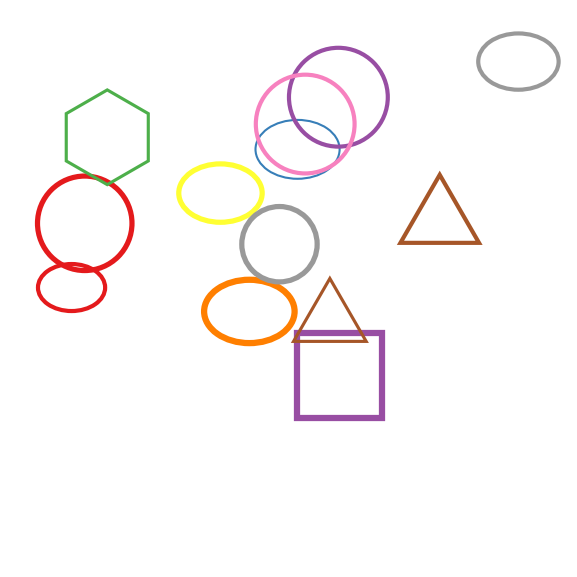[{"shape": "oval", "thickness": 2, "radius": 0.29, "center": [0.124, 0.501]}, {"shape": "circle", "thickness": 2.5, "radius": 0.41, "center": [0.147, 0.612]}, {"shape": "oval", "thickness": 1, "radius": 0.36, "center": [0.515, 0.741]}, {"shape": "hexagon", "thickness": 1.5, "radius": 0.41, "center": [0.186, 0.761]}, {"shape": "square", "thickness": 3, "radius": 0.37, "center": [0.588, 0.349]}, {"shape": "circle", "thickness": 2, "radius": 0.43, "center": [0.586, 0.831]}, {"shape": "oval", "thickness": 3, "radius": 0.39, "center": [0.432, 0.46]}, {"shape": "oval", "thickness": 2.5, "radius": 0.36, "center": [0.382, 0.665]}, {"shape": "triangle", "thickness": 2, "radius": 0.39, "center": [0.761, 0.618]}, {"shape": "triangle", "thickness": 1.5, "radius": 0.36, "center": [0.571, 0.444]}, {"shape": "circle", "thickness": 2, "radius": 0.43, "center": [0.528, 0.784]}, {"shape": "circle", "thickness": 2.5, "radius": 0.33, "center": [0.484, 0.576]}, {"shape": "oval", "thickness": 2, "radius": 0.35, "center": [0.898, 0.893]}]